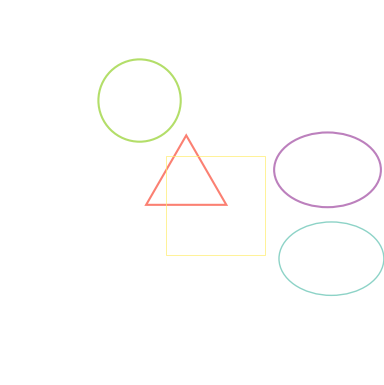[{"shape": "oval", "thickness": 1, "radius": 0.68, "center": [0.861, 0.328]}, {"shape": "triangle", "thickness": 1.5, "radius": 0.6, "center": [0.484, 0.528]}, {"shape": "circle", "thickness": 1.5, "radius": 0.53, "center": [0.363, 0.739]}, {"shape": "oval", "thickness": 1.5, "radius": 0.69, "center": [0.851, 0.559]}, {"shape": "square", "thickness": 0.5, "radius": 0.64, "center": [0.56, 0.466]}]